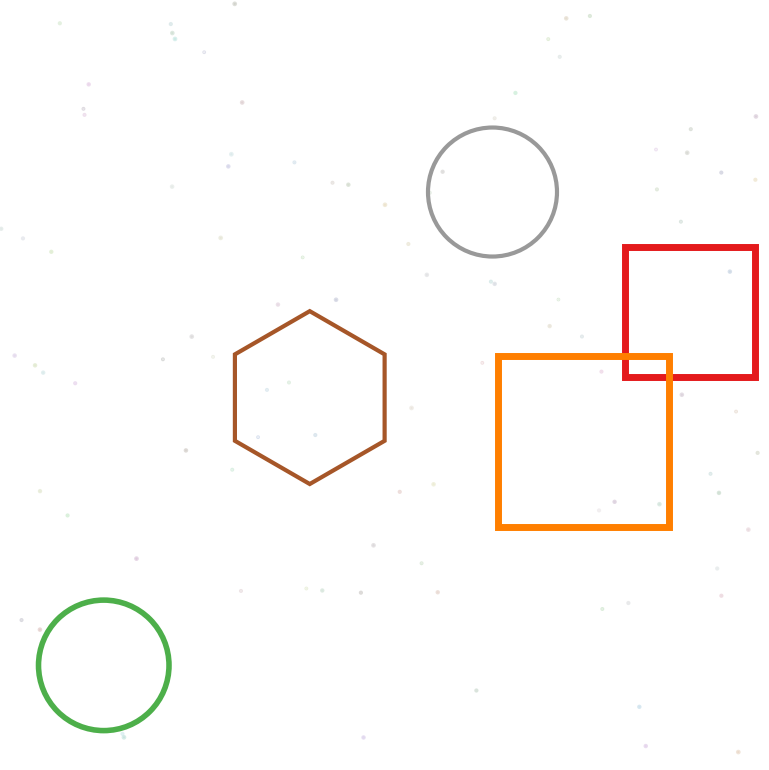[{"shape": "square", "thickness": 2.5, "radius": 0.42, "center": [0.896, 0.594]}, {"shape": "circle", "thickness": 2, "radius": 0.42, "center": [0.135, 0.136]}, {"shape": "square", "thickness": 2.5, "radius": 0.56, "center": [0.758, 0.427]}, {"shape": "hexagon", "thickness": 1.5, "radius": 0.56, "center": [0.402, 0.484]}, {"shape": "circle", "thickness": 1.5, "radius": 0.42, "center": [0.64, 0.751]}]